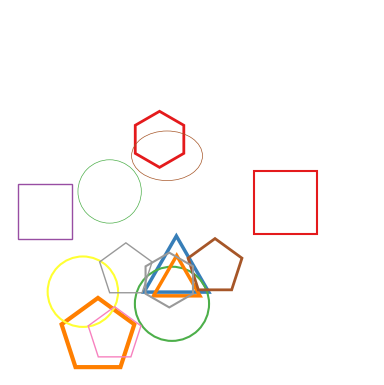[{"shape": "square", "thickness": 1.5, "radius": 0.41, "center": [0.742, 0.474]}, {"shape": "hexagon", "thickness": 2, "radius": 0.36, "center": [0.414, 0.638]}, {"shape": "triangle", "thickness": 2.5, "radius": 0.49, "center": [0.458, 0.29]}, {"shape": "circle", "thickness": 1.5, "radius": 0.48, "center": [0.447, 0.211]}, {"shape": "circle", "thickness": 0.5, "radius": 0.41, "center": [0.285, 0.503]}, {"shape": "square", "thickness": 1, "radius": 0.35, "center": [0.118, 0.451]}, {"shape": "pentagon", "thickness": 3, "radius": 0.5, "center": [0.254, 0.127]}, {"shape": "triangle", "thickness": 2.5, "radius": 0.35, "center": [0.459, 0.266]}, {"shape": "circle", "thickness": 1.5, "radius": 0.46, "center": [0.215, 0.242]}, {"shape": "pentagon", "thickness": 2, "radius": 0.37, "center": [0.558, 0.307]}, {"shape": "oval", "thickness": 0.5, "radius": 0.46, "center": [0.434, 0.595]}, {"shape": "pentagon", "thickness": 1, "radius": 0.36, "center": [0.298, 0.131]}, {"shape": "hexagon", "thickness": 1.5, "radius": 0.36, "center": [0.44, 0.273]}, {"shape": "pentagon", "thickness": 1, "radius": 0.36, "center": [0.327, 0.298]}]